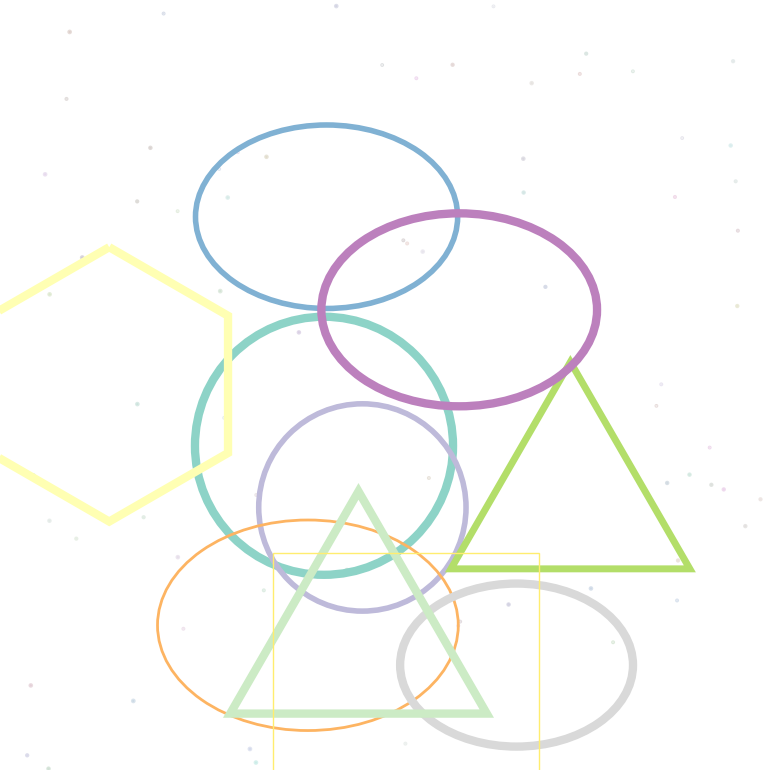[{"shape": "circle", "thickness": 3, "radius": 0.84, "center": [0.421, 0.421]}, {"shape": "hexagon", "thickness": 3, "radius": 0.89, "center": [0.142, 0.501]}, {"shape": "circle", "thickness": 2, "radius": 0.67, "center": [0.471, 0.341]}, {"shape": "oval", "thickness": 2, "radius": 0.85, "center": [0.424, 0.719]}, {"shape": "oval", "thickness": 1, "radius": 0.98, "center": [0.4, 0.188]}, {"shape": "triangle", "thickness": 2.5, "radius": 0.9, "center": [0.741, 0.351]}, {"shape": "oval", "thickness": 3, "radius": 0.76, "center": [0.671, 0.136]}, {"shape": "oval", "thickness": 3, "radius": 0.9, "center": [0.596, 0.598]}, {"shape": "triangle", "thickness": 3, "radius": 0.96, "center": [0.466, 0.169]}, {"shape": "square", "thickness": 0.5, "radius": 0.86, "center": [0.527, 0.11]}]